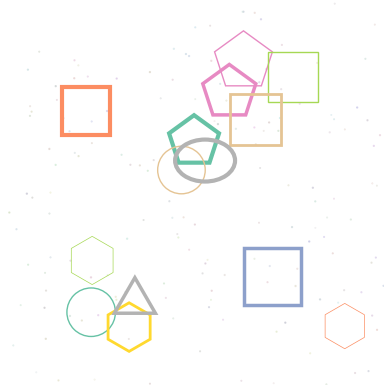[{"shape": "pentagon", "thickness": 3, "radius": 0.34, "center": [0.504, 0.633]}, {"shape": "circle", "thickness": 1, "radius": 0.32, "center": [0.237, 0.189]}, {"shape": "hexagon", "thickness": 0.5, "radius": 0.29, "center": [0.895, 0.153]}, {"shape": "square", "thickness": 3, "radius": 0.32, "center": [0.224, 0.711]}, {"shape": "square", "thickness": 2.5, "radius": 0.37, "center": [0.708, 0.282]}, {"shape": "pentagon", "thickness": 1, "radius": 0.39, "center": [0.632, 0.841]}, {"shape": "pentagon", "thickness": 2.5, "radius": 0.36, "center": [0.596, 0.76]}, {"shape": "square", "thickness": 1, "radius": 0.32, "center": [0.762, 0.801]}, {"shape": "hexagon", "thickness": 0.5, "radius": 0.31, "center": [0.239, 0.323]}, {"shape": "hexagon", "thickness": 2, "radius": 0.32, "center": [0.335, 0.15]}, {"shape": "circle", "thickness": 1, "radius": 0.31, "center": [0.471, 0.558]}, {"shape": "square", "thickness": 2, "radius": 0.33, "center": [0.664, 0.69]}, {"shape": "oval", "thickness": 3, "radius": 0.39, "center": [0.533, 0.583]}, {"shape": "triangle", "thickness": 2.5, "radius": 0.31, "center": [0.35, 0.217]}]